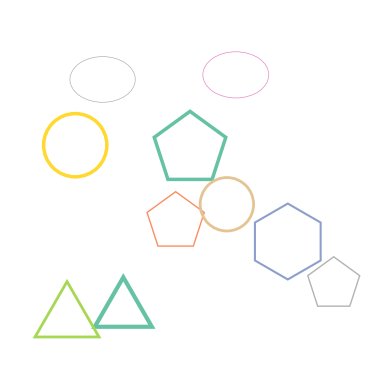[{"shape": "pentagon", "thickness": 2.5, "radius": 0.49, "center": [0.494, 0.613]}, {"shape": "triangle", "thickness": 3, "radius": 0.43, "center": [0.32, 0.194]}, {"shape": "pentagon", "thickness": 1, "radius": 0.39, "center": [0.456, 0.424]}, {"shape": "hexagon", "thickness": 1.5, "radius": 0.49, "center": [0.748, 0.373]}, {"shape": "oval", "thickness": 0.5, "radius": 0.43, "center": [0.612, 0.806]}, {"shape": "triangle", "thickness": 2, "radius": 0.48, "center": [0.174, 0.173]}, {"shape": "circle", "thickness": 2.5, "radius": 0.41, "center": [0.195, 0.623]}, {"shape": "circle", "thickness": 2, "radius": 0.35, "center": [0.589, 0.469]}, {"shape": "oval", "thickness": 0.5, "radius": 0.42, "center": [0.267, 0.794]}, {"shape": "pentagon", "thickness": 1, "radius": 0.35, "center": [0.867, 0.262]}]